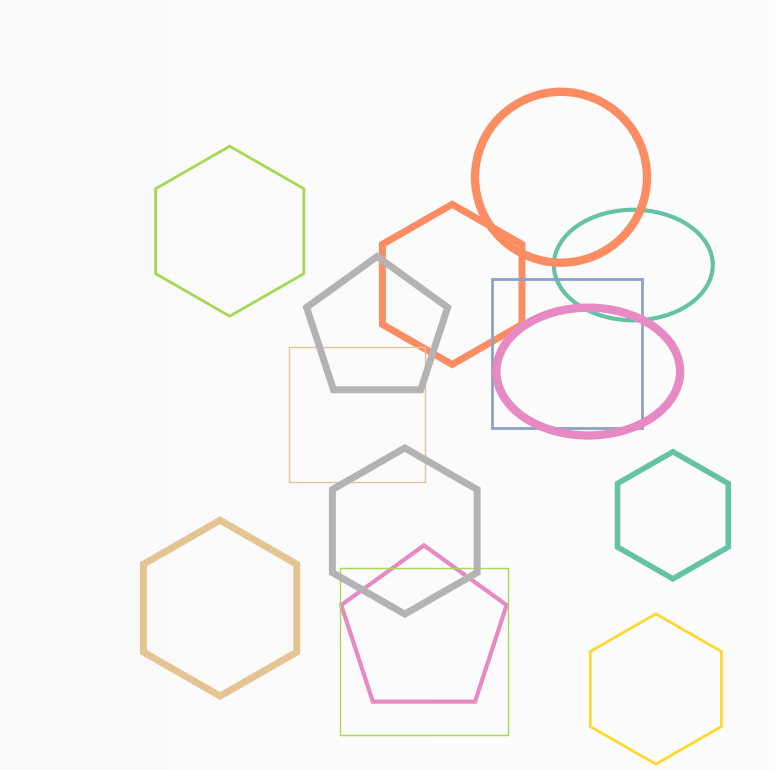[{"shape": "oval", "thickness": 1.5, "radius": 0.51, "center": [0.817, 0.656]}, {"shape": "hexagon", "thickness": 2, "radius": 0.41, "center": [0.868, 0.331]}, {"shape": "circle", "thickness": 3, "radius": 0.55, "center": [0.724, 0.77]}, {"shape": "hexagon", "thickness": 2.5, "radius": 0.52, "center": [0.583, 0.631]}, {"shape": "square", "thickness": 1, "radius": 0.48, "center": [0.732, 0.54]}, {"shape": "oval", "thickness": 3, "radius": 0.59, "center": [0.759, 0.517]}, {"shape": "pentagon", "thickness": 1.5, "radius": 0.56, "center": [0.547, 0.18]}, {"shape": "hexagon", "thickness": 1, "radius": 0.55, "center": [0.296, 0.7]}, {"shape": "square", "thickness": 0.5, "radius": 0.54, "center": [0.547, 0.154]}, {"shape": "hexagon", "thickness": 1, "radius": 0.49, "center": [0.846, 0.105]}, {"shape": "hexagon", "thickness": 2.5, "radius": 0.57, "center": [0.284, 0.21]}, {"shape": "square", "thickness": 0.5, "radius": 0.44, "center": [0.46, 0.462]}, {"shape": "hexagon", "thickness": 2.5, "radius": 0.54, "center": [0.522, 0.31]}, {"shape": "pentagon", "thickness": 2.5, "radius": 0.48, "center": [0.487, 0.571]}]